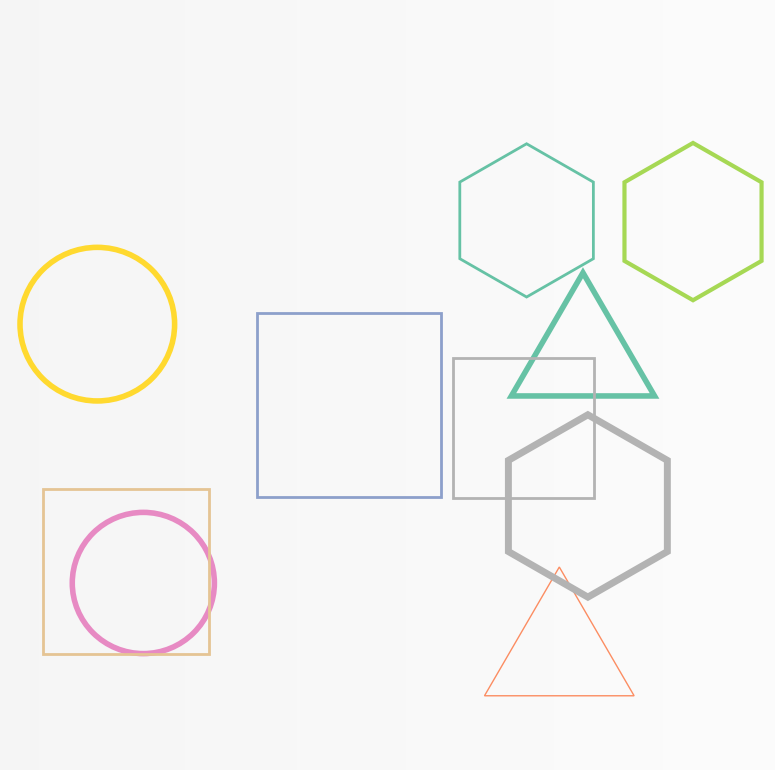[{"shape": "triangle", "thickness": 2, "radius": 0.53, "center": [0.752, 0.539]}, {"shape": "hexagon", "thickness": 1, "radius": 0.5, "center": [0.679, 0.714]}, {"shape": "triangle", "thickness": 0.5, "radius": 0.56, "center": [0.722, 0.152]}, {"shape": "square", "thickness": 1, "radius": 0.6, "center": [0.45, 0.474]}, {"shape": "circle", "thickness": 2, "radius": 0.46, "center": [0.185, 0.243]}, {"shape": "hexagon", "thickness": 1.5, "radius": 0.51, "center": [0.894, 0.712]}, {"shape": "circle", "thickness": 2, "radius": 0.5, "center": [0.126, 0.579]}, {"shape": "square", "thickness": 1, "radius": 0.54, "center": [0.163, 0.258]}, {"shape": "hexagon", "thickness": 2.5, "radius": 0.59, "center": [0.759, 0.343]}, {"shape": "square", "thickness": 1, "radius": 0.45, "center": [0.676, 0.444]}]